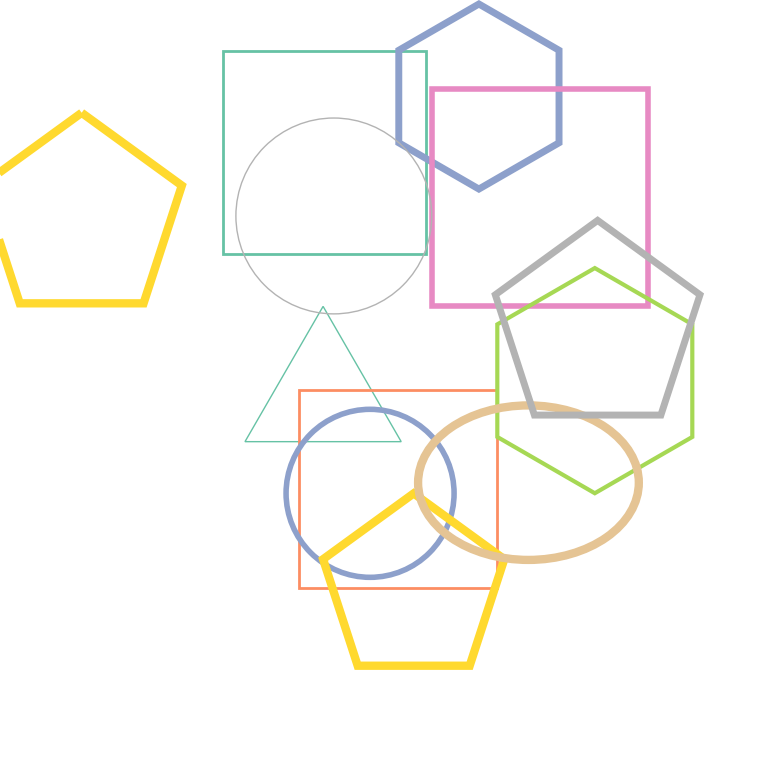[{"shape": "triangle", "thickness": 0.5, "radius": 0.59, "center": [0.42, 0.485]}, {"shape": "square", "thickness": 1, "radius": 0.66, "center": [0.422, 0.802]}, {"shape": "square", "thickness": 1, "radius": 0.64, "center": [0.517, 0.365]}, {"shape": "circle", "thickness": 2, "radius": 0.55, "center": [0.481, 0.359]}, {"shape": "hexagon", "thickness": 2.5, "radius": 0.6, "center": [0.622, 0.875]}, {"shape": "square", "thickness": 2, "radius": 0.7, "center": [0.701, 0.744]}, {"shape": "hexagon", "thickness": 1.5, "radius": 0.73, "center": [0.772, 0.506]}, {"shape": "pentagon", "thickness": 3, "radius": 0.68, "center": [0.106, 0.717]}, {"shape": "pentagon", "thickness": 3, "radius": 0.62, "center": [0.537, 0.236]}, {"shape": "oval", "thickness": 3, "radius": 0.72, "center": [0.686, 0.373]}, {"shape": "circle", "thickness": 0.5, "radius": 0.64, "center": [0.434, 0.72]}, {"shape": "pentagon", "thickness": 2.5, "radius": 0.7, "center": [0.776, 0.574]}]